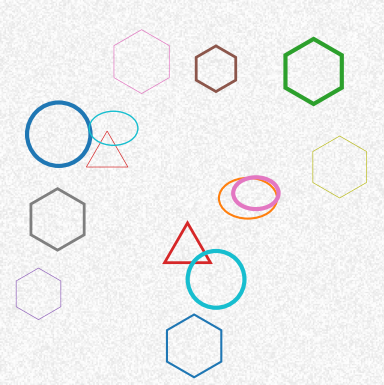[{"shape": "circle", "thickness": 3, "radius": 0.41, "center": [0.153, 0.651]}, {"shape": "hexagon", "thickness": 1.5, "radius": 0.41, "center": [0.504, 0.102]}, {"shape": "oval", "thickness": 1.5, "radius": 0.38, "center": [0.644, 0.485]}, {"shape": "hexagon", "thickness": 3, "radius": 0.42, "center": [0.815, 0.814]}, {"shape": "triangle", "thickness": 0.5, "radius": 0.31, "center": [0.278, 0.597]}, {"shape": "triangle", "thickness": 2, "radius": 0.34, "center": [0.487, 0.352]}, {"shape": "hexagon", "thickness": 0.5, "radius": 0.33, "center": [0.1, 0.237]}, {"shape": "hexagon", "thickness": 2, "radius": 0.3, "center": [0.561, 0.821]}, {"shape": "hexagon", "thickness": 0.5, "radius": 0.41, "center": [0.368, 0.84]}, {"shape": "oval", "thickness": 3, "radius": 0.29, "center": [0.665, 0.498]}, {"shape": "hexagon", "thickness": 2, "radius": 0.4, "center": [0.149, 0.43]}, {"shape": "hexagon", "thickness": 0.5, "radius": 0.4, "center": [0.882, 0.566]}, {"shape": "oval", "thickness": 1, "radius": 0.32, "center": [0.295, 0.667]}, {"shape": "circle", "thickness": 3, "radius": 0.37, "center": [0.561, 0.274]}]